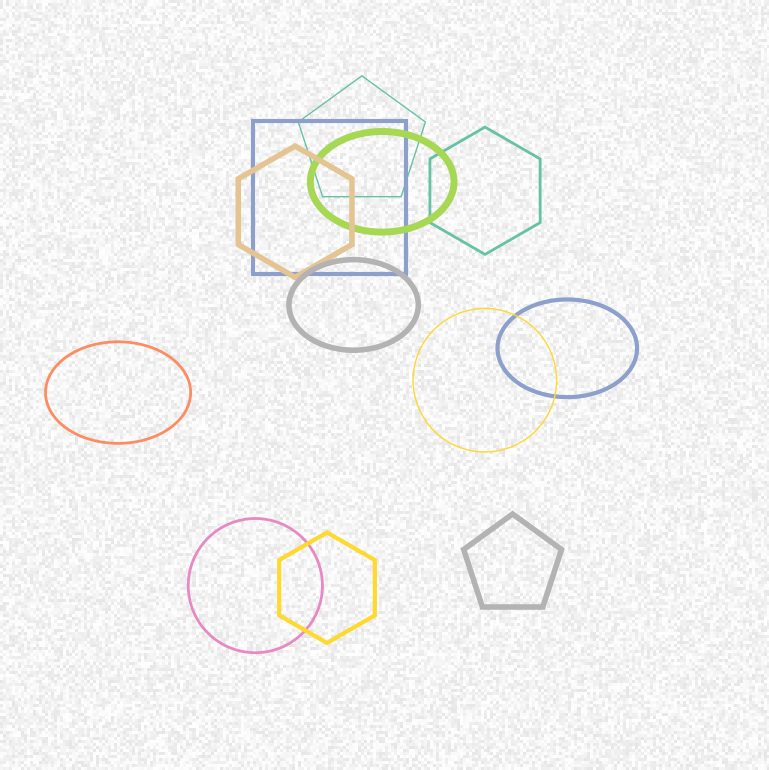[{"shape": "hexagon", "thickness": 1, "radius": 0.41, "center": [0.63, 0.752]}, {"shape": "pentagon", "thickness": 0.5, "radius": 0.43, "center": [0.47, 0.815]}, {"shape": "oval", "thickness": 1, "radius": 0.47, "center": [0.153, 0.49]}, {"shape": "oval", "thickness": 1.5, "radius": 0.45, "center": [0.737, 0.548]}, {"shape": "square", "thickness": 1.5, "radius": 0.5, "center": [0.428, 0.743]}, {"shape": "circle", "thickness": 1, "radius": 0.44, "center": [0.332, 0.239]}, {"shape": "oval", "thickness": 2.5, "radius": 0.47, "center": [0.496, 0.764]}, {"shape": "hexagon", "thickness": 1.5, "radius": 0.36, "center": [0.425, 0.237]}, {"shape": "circle", "thickness": 0.5, "radius": 0.47, "center": [0.63, 0.506]}, {"shape": "hexagon", "thickness": 2, "radius": 0.43, "center": [0.383, 0.725]}, {"shape": "oval", "thickness": 2, "radius": 0.42, "center": [0.459, 0.604]}, {"shape": "pentagon", "thickness": 2, "radius": 0.33, "center": [0.666, 0.266]}]